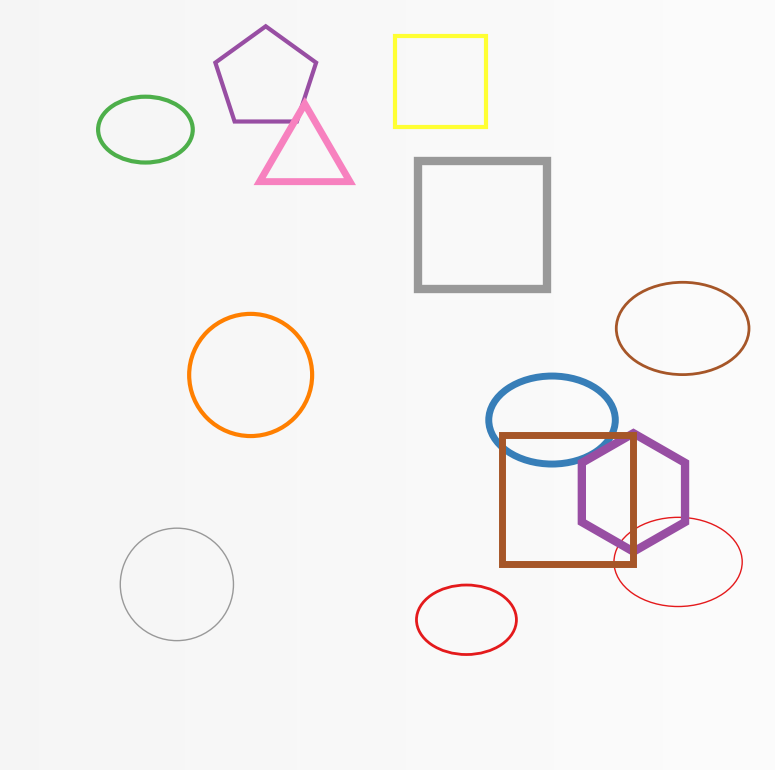[{"shape": "oval", "thickness": 0.5, "radius": 0.41, "center": [0.875, 0.27]}, {"shape": "oval", "thickness": 1, "radius": 0.32, "center": [0.602, 0.195]}, {"shape": "oval", "thickness": 2.5, "radius": 0.41, "center": [0.712, 0.454]}, {"shape": "oval", "thickness": 1.5, "radius": 0.31, "center": [0.188, 0.832]}, {"shape": "pentagon", "thickness": 1.5, "radius": 0.34, "center": [0.343, 0.898]}, {"shape": "hexagon", "thickness": 3, "radius": 0.38, "center": [0.817, 0.36]}, {"shape": "circle", "thickness": 1.5, "radius": 0.4, "center": [0.323, 0.513]}, {"shape": "square", "thickness": 1.5, "radius": 0.29, "center": [0.568, 0.894]}, {"shape": "oval", "thickness": 1, "radius": 0.43, "center": [0.881, 0.573]}, {"shape": "square", "thickness": 2.5, "radius": 0.42, "center": [0.732, 0.352]}, {"shape": "triangle", "thickness": 2.5, "radius": 0.34, "center": [0.393, 0.798]}, {"shape": "circle", "thickness": 0.5, "radius": 0.37, "center": [0.228, 0.241]}, {"shape": "square", "thickness": 3, "radius": 0.42, "center": [0.622, 0.708]}]